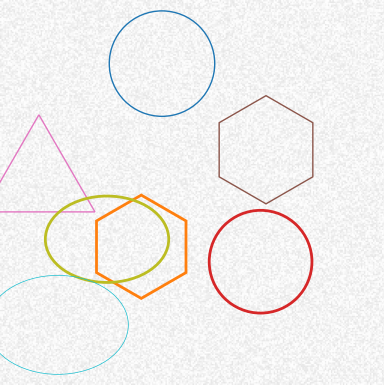[{"shape": "circle", "thickness": 1, "radius": 0.68, "center": [0.421, 0.835]}, {"shape": "hexagon", "thickness": 2, "radius": 0.67, "center": [0.367, 0.359]}, {"shape": "circle", "thickness": 2, "radius": 0.67, "center": [0.677, 0.32]}, {"shape": "hexagon", "thickness": 1, "radius": 0.7, "center": [0.691, 0.611]}, {"shape": "triangle", "thickness": 1, "radius": 0.84, "center": [0.101, 0.534]}, {"shape": "oval", "thickness": 2, "radius": 0.8, "center": [0.278, 0.379]}, {"shape": "oval", "thickness": 0.5, "radius": 0.92, "center": [0.15, 0.156]}]